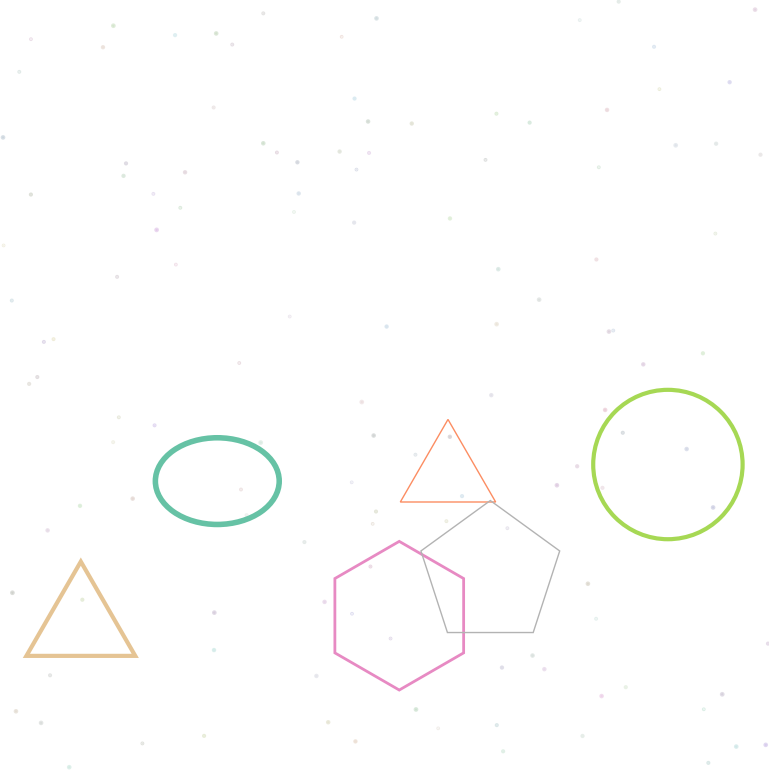[{"shape": "oval", "thickness": 2, "radius": 0.4, "center": [0.282, 0.375]}, {"shape": "triangle", "thickness": 0.5, "radius": 0.36, "center": [0.582, 0.384]}, {"shape": "hexagon", "thickness": 1, "radius": 0.48, "center": [0.519, 0.2]}, {"shape": "circle", "thickness": 1.5, "radius": 0.49, "center": [0.867, 0.397]}, {"shape": "triangle", "thickness": 1.5, "radius": 0.41, "center": [0.105, 0.189]}, {"shape": "pentagon", "thickness": 0.5, "radius": 0.47, "center": [0.637, 0.255]}]